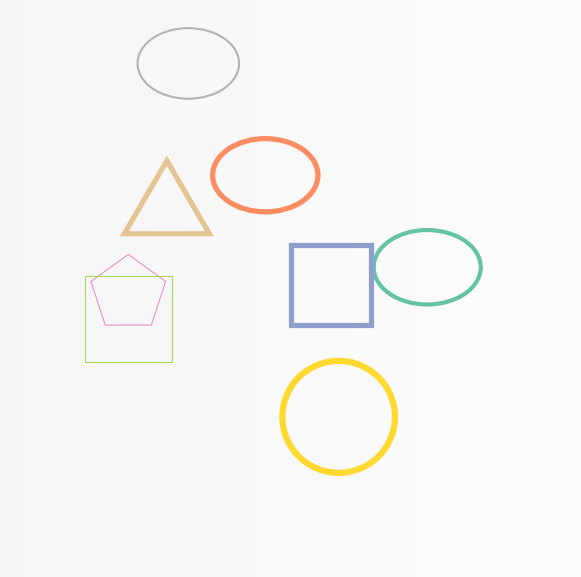[{"shape": "oval", "thickness": 2, "radius": 0.46, "center": [0.735, 0.536]}, {"shape": "oval", "thickness": 2.5, "radius": 0.45, "center": [0.456, 0.696]}, {"shape": "square", "thickness": 2.5, "radius": 0.35, "center": [0.569, 0.505]}, {"shape": "pentagon", "thickness": 0.5, "radius": 0.34, "center": [0.221, 0.491]}, {"shape": "square", "thickness": 0.5, "radius": 0.37, "center": [0.222, 0.447]}, {"shape": "circle", "thickness": 3, "radius": 0.48, "center": [0.583, 0.277]}, {"shape": "triangle", "thickness": 2.5, "radius": 0.42, "center": [0.287, 0.637]}, {"shape": "oval", "thickness": 1, "radius": 0.44, "center": [0.324, 0.889]}]